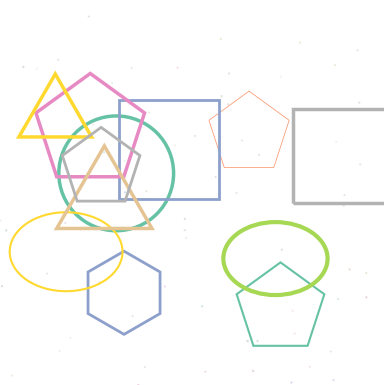[{"shape": "circle", "thickness": 2.5, "radius": 0.75, "center": [0.302, 0.55]}, {"shape": "pentagon", "thickness": 1.5, "radius": 0.6, "center": [0.729, 0.199]}, {"shape": "pentagon", "thickness": 0.5, "radius": 0.55, "center": [0.647, 0.654]}, {"shape": "hexagon", "thickness": 2, "radius": 0.54, "center": [0.322, 0.24]}, {"shape": "square", "thickness": 2, "radius": 0.64, "center": [0.439, 0.611]}, {"shape": "pentagon", "thickness": 2.5, "radius": 0.74, "center": [0.234, 0.661]}, {"shape": "oval", "thickness": 3, "radius": 0.68, "center": [0.715, 0.328]}, {"shape": "triangle", "thickness": 2.5, "radius": 0.55, "center": [0.144, 0.699]}, {"shape": "oval", "thickness": 1.5, "radius": 0.73, "center": [0.172, 0.346]}, {"shape": "triangle", "thickness": 2.5, "radius": 0.71, "center": [0.271, 0.478]}, {"shape": "pentagon", "thickness": 2, "radius": 0.53, "center": [0.263, 0.563]}, {"shape": "square", "thickness": 2.5, "radius": 0.61, "center": [0.884, 0.594]}]